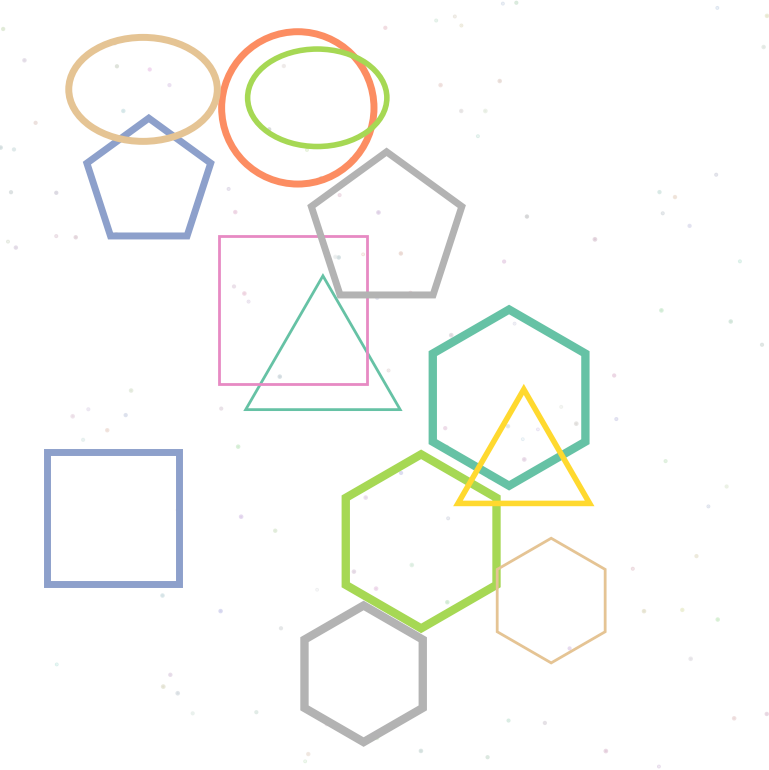[{"shape": "triangle", "thickness": 1, "radius": 0.58, "center": [0.419, 0.526]}, {"shape": "hexagon", "thickness": 3, "radius": 0.57, "center": [0.661, 0.484]}, {"shape": "circle", "thickness": 2.5, "radius": 0.49, "center": [0.387, 0.86]}, {"shape": "square", "thickness": 2.5, "radius": 0.43, "center": [0.147, 0.327]}, {"shape": "pentagon", "thickness": 2.5, "radius": 0.42, "center": [0.193, 0.762]}, {"shape": "square", "thickness": 1, "radius": 0.48, "center": [0.381, 0.597]}, {"shape": "hexagon", "thickness": 3, "radius": 0.57, "center": [0.547, 0.297]}, {"shape": "oval", "thickness": 2, "radius": 0.45, "center": [0.412, 0.873]}, {"shape": "triangle", "thickness": 2, "radius": 0.49, "center": [0.68, 0.396]}, {"shape": "hexagon", "thickness": 1, "radius": 0.4, "center": [0.716, 0.22]}, {"shape": "oval", "thickness": 2.5, "radius": 0.48, "center": [0.186, 0.884]}, {"shape": "hexagon", "thickness": 3, "radius": 0.44, "center": [0.472, 0.125]}, {"shape": "pentagon", "thickness": 2.5, "radius": 0.51, "center": [0.502, 0.7]}]